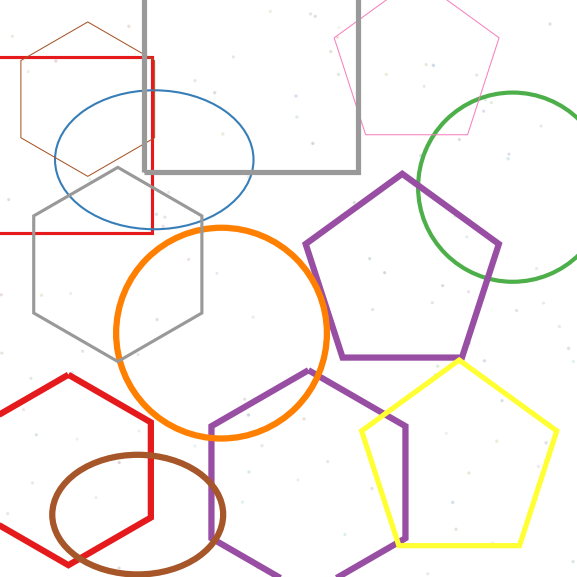[{"shape": "square", "thickness": 1.5, "radius": 0.76, "center": [0.111, 0.748]}, {"shape": "hexagon", "thickness": 3, "radius": 0.82, "center": [0.118, 0.185]}, {"shape": "oval", "thickness": 1, "radius": 0.86, "center": [0.267, 0.722]}, {"shape": "circle", "thickness": 2, "radius": 0.82, "center": [0.888, 0.675]}, {"shape": "hexagon", "thickness": 3, "radius": 0.97, "center": [0.534, 0.164]}, {"shape": "pentagon", "thickness": 3, "radius": 0.88, "center": [0.697, 0.522]}, {"shape": "circle", "thickness": 3, "radius": 0.91, "center": [0.384, 0.422]}, {"shape": "pentagon", "thickness": 2.5, "radius": 0.89, "center": [0.795, 0.198]}, {"shape": "oval", "thickness": 3, "radius": 0.74, "center": [0.238, 0.108]}, {"shape": "hexagon", "thickness": 0.5, "radius": 0.67, "center": [0.152, 0.827]}, {"shape": "pentagon", "thickness": 0.5, "radius": 0.75, "center": [0.721, 0.887]}, {"shape": "square", "thickness": 2.5, "radius": 0.93, "center": [0.435, 0.886]}, {"shape": "hexagon", "thickness": 1.5, "radius": 0.84, "center": [0.204, 0.541]}]